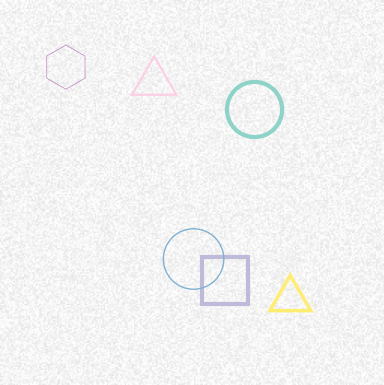[{"shape": "circle", "thickness": 3, "radius": 0.36, "center": [0.661, 0.716]}, {"shape": "square", "thickness": 3, "radius": 0.3, "center": [0.584, 0.271]}, {"shape": "circle", "thickness": 1, "radius": 0.39, "center": [0.503, 0.327]}, {"shape": "triangle", "thickness": 1.5, "radius": 0.33, "center": [0.4, 0.787]}, {"shape": "hexagon", "thickness": 0.5, "radius": 0.29, "center": [0.171, 0.826]}, {"shape": "triangle", "thickness": 2.5, "radius": 0.31, "center": [0.754, 0.224]}]